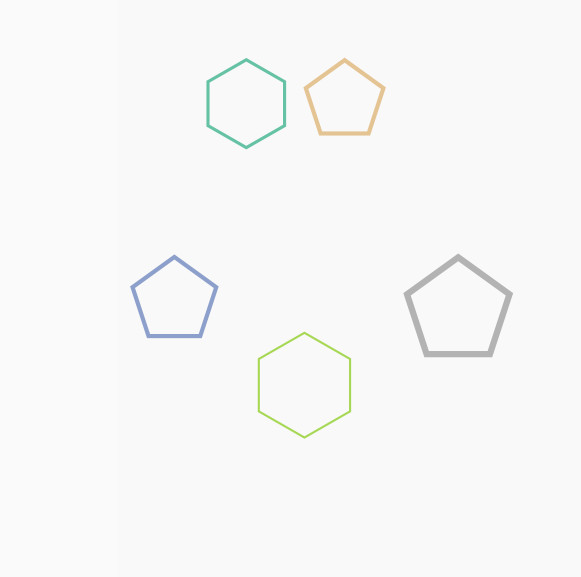[{"shape": "hexagon", "thickness": 1.5, "radius": 0.38, "center": [0.424, 0.82]}, {"shape": "pentagon", "thickness": 2, "radius": 0.38, "center": [0.3, 0.478]}, {"shape": "hexagon", "thickness": 1, "radius": 0.45, "center": [0.524, 0.332]}, {"shape": "pentagon", "thickness": 2, "radius": 0.35, "center": [0.593, 0.825]}, {"shape": "pentagon", "thickness": 3, "radius": 0.46, "center": [0.788, 0.461]}]